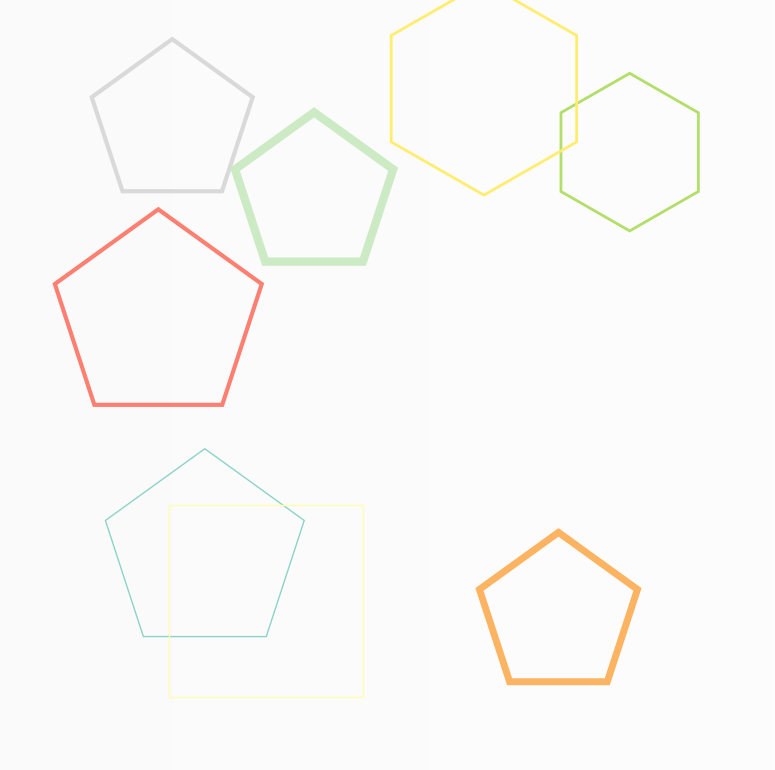[{"shape": "pentagon", "thickness": 0.5, "radius": 0.67, "center": [0.264, 0.282]}, {"shape": "square", "thickness": 0.5, "radius": 0.62, "center": [0.343, 0.219]}, {"shape": "pentagon", "thickness": 1.5, "radius": 0.7, "center": [0.204, 0.588]}, {"shape": "pentagon", "thickness": 2.5, "radius": 0.54, "center": [0.721, 0.201]}, {"shape": "hexagon", "thickness": 1, "radius": 0.51, "center": [0.812, 0.802]}, {"shape": "pentagon", "thickness": 1.5, "radius": 0.55, "center": [0.222, 0.84]}, {"shape": "pentagon", "thickness": 3, "radius": 0.54, "center": [0.405, 0.747]}, {"shape": "hexagon", "thickness": 1, "radius": 0.69, "center": [0.624, 0.885]}]